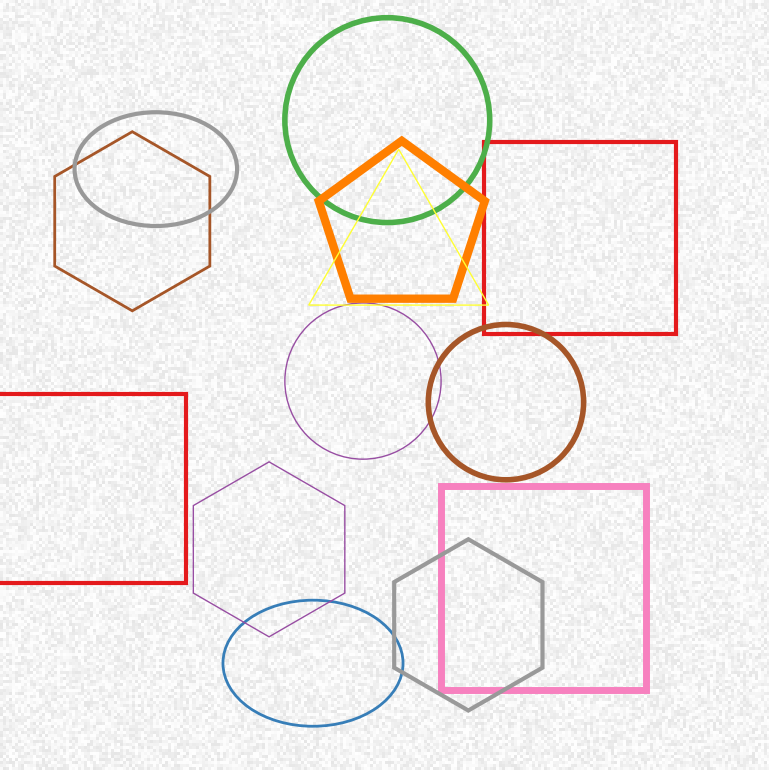[{"shape": "square", "thickness": 1.5, "radius": 0.61, "center": [0.119, 0.365]}, {"shape": "square", "thickness": 1.5, "radius": 0.62, "center": [0.753, 0.691]}, {"shape": "oval", "thickness": 1, "radius": 0.58, "center": [0.406, 0.139]}, {"shape": "circle", "thickness": 2, "radius": 0.67, "center": [0.503, 0.844]}, {"shape": "hexagon", "thickness": 0.5, "radius": 0.57, "center": [0.349, 0.287]}, {"shape": "circle", "thickness": 0.5, "radius": 0.51, "center": [0.471, 0.505]}, {"shape": "pentagon", "thickness": 3, "radius": 0.57, "center": [0.522, 0.704]}, {"shape": "triangle", "thickness": 0.5, "radius": 0.67, "center": [0.518, 0.671]}, {"shape": "hexagon", "thickness": 1, "radius": 0.58, "center": [0.172, 0.713]}, {"shape": "circle", "thickness": 2, "radius": 0.5, "center": [0.657, 0.478]}, {"shape": "square", "thickness": 2.5, "radius": 0.66, "center": [0.706, 0.236]}, {"shape": "oval", "thickness": 1.5, "radius": 0.53, "center": [0.202, 0.78]}, {"shape": "hexagon", "thickness": 1.5, "radius": 0.56, "center": [0.608, 0.188]}]